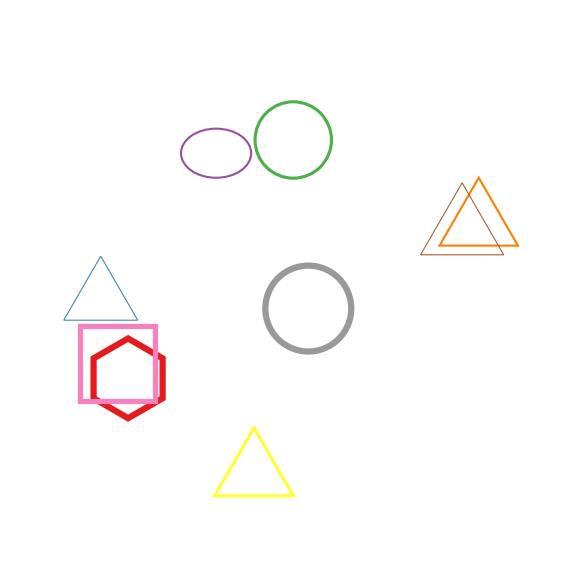[{"shape": "hexagon", "thickness": 3, "radius": 0.35, "center": [0.222, 0.344]}, {"shape": "triangle", "thickness": 0.5, "radius": 0.37, "center": [0.174, 0.482]}, {"shape": "circle", "thickness": 1.5, "radius": 0.33, "center": [0.508, 0.757]}, {"shape": "oval", "thickness": 1, "radius": 0.3, "center": [0.374, 0.734]}, {"shape": "triangle", "thickness": 1, "radius": 0.39, "center": [0.829, 0.613]}, {"shape": "triangle", "thickness": 1.5, "radius": 0.39, "center": [0.44, 0.18]}, {"shape": "triangle", "thickness": 0.5, "radius": 0.42, "center": [0.8, 0.599]}, {"shape": "square", "thickness": 2.5, "radius": 0.32, "center": [0.204, 0.37]}, {"shape": "circle", "thickness": 3, "radius": 0.37, "center": [0.534, 0.465]}]